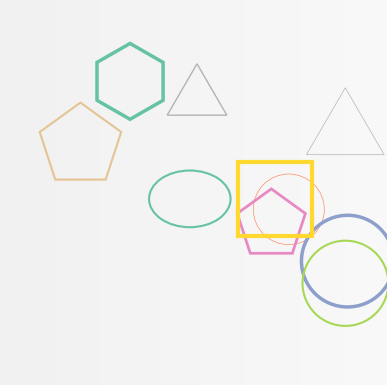[{"shape": "hexagon", "thickness": 2.5, "radius": 0.49, "center": [0.336, 0.789]}, {"shape": "oval", "thickness": 1.5, "radius": 0.53, "center": [0.49, 0.483]}, {"shape": "circle", "thickness": 0.5, "radius": 0.46, "center": [0.745, 0.456]}, {"shape": "circle", "thickness": 2.5, "radius": 0.6, "center": [0.897, 0.322]}, {"shape": "pentagon", "thickness": 2, "radius": 0.46, "center": [0.7, 0.417]}, {"shape": "circle", "thickness": 1.5, "radius": 0.55, "center": [0.891, 0.264]}, {"shape": "square", "thickness": 3, "radius": 0.48, "center": [0.71, 0.483]}, {"shape": "pentagon", "thickness": 1.5, "radius": 0.55, "center": [0.208, 0.623]}, {"shape": "triangle", "thickness": 0.5, "radius": 0.58, "center": [0.891, 0.656]}, {"shape": "triangle", "thickness": 1, "radius": 0.44, "center": [0.508, 0.745]}]